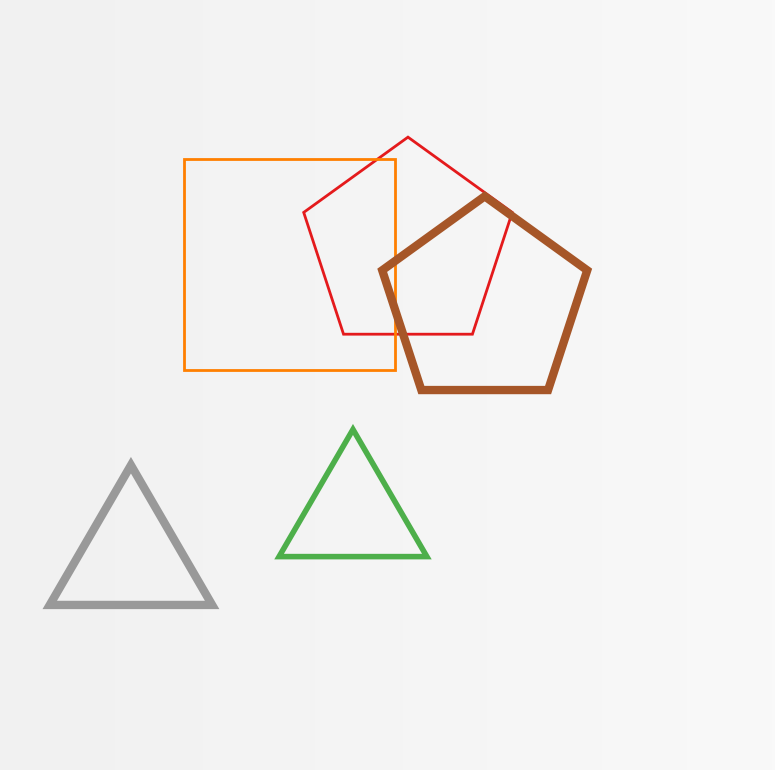[{"shape": "pentagon", "thickness": 1, "radius": 0.71, "center": [0.526, 0.68]}, {"shape": "triangle", "thickness": 2, "radius": 0.55, "center": [0.455, 0.332]}, {"shape": "square", "thickness": 1, "radius": 0.68, "center": [0.373, 0.656]}, {"shape": "pentagon", "thickness": 3, "radius": 0.7, "center": [0.625, 0.606]}, {"shape": "triangle", "thickness": 3, "radius": 0.6, "center": [0.169, 0.275]}]